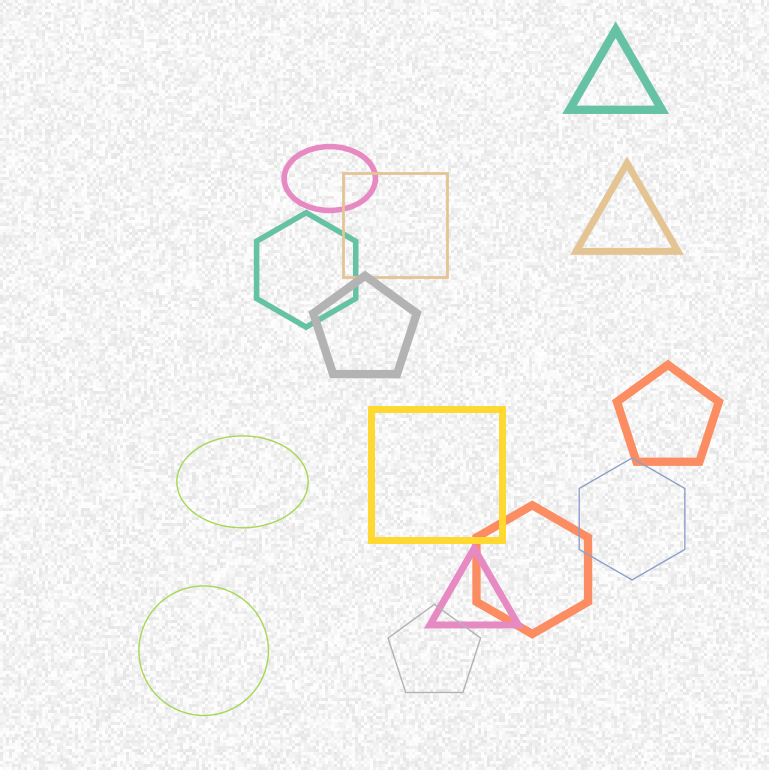[{"shape": "triangle", "thickness": 3, "radius": 0.35, "center": [0.8, 0.892]}, {"shape": "hexagon", "thickness": 2, "radius": 0.37, "center": [0.398, 0.649]}, {"shape": "hexagon", "thickness": 3, "radius": 0.42, "center": [0.691, 0.26]}, {"shape": "pentagon", "thickness": 3, "radius": 0.35, "center": [0.867, 0.457]}, {"shape": "hexagon", "thickness": 0.5, "radius": 0.4, "center": [0.821, 0.326]}, {"shape": "triangle", "thickness": 2.5, "radius": 0.33, "center": [0.616, 0.222]}, {"shape": "oval", "thickness": 2, "radius": 0.3, "center": [0.428, 0.768]}, {"shape": "circle", "thickness": 0.5, "radius": 0.42, "center": [0.264, 0.155]}, {"shape": "oval", "thickness": 0.5, "radius": 0.43, "center": [0.315, 0.374]}, {"shape": "square", "thickness": 2.5, "radius": 0.43, "center": [0.567, 0.384]}, {"shape": "square", "thickness": 1, "radius": 0.34, "center": [0.513, 0.707]}, {"shape": "triangle", "thickness": 2.5, "radius": 0.38, "center": [0.814, 0.712]}, {"shape": "pentagon", "thickness": 0.5, "radius": 0.32, "center": [0.564, 0.152]}, {"shape": "pentagon", "thickness": 3, "radius": 0.35, "center": [0.474, 0.571]}]